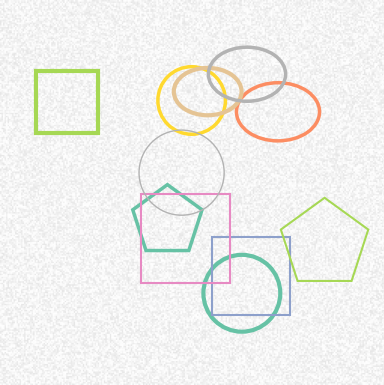[{"shape": "pentagon", "thickness": 2.5, "radius": 0.47, "center": [0.435, 0.426]}, {"shape": "circle", "thickness": 3, "radius": 0.5, "center": [0.628, 0.238]}, {"shape": "oval", "thickness": 2.5, "radius": 0.54, "center": [0.722, 0.71]}, {"shape": "square", "thickness": 1.5, "radius": 0.51, "center": [0.651, 0.283]}, {"shape": "square", "thickness": 1.5, "radius": 0.58, "center": [0.481, 0.38]}, {"shape": "square", "thickness": 3, "radius": 0.41, "center": [0.174, 0.735]}, {"shape": "pentagon", "thickness": 1.5, "radius": 0.6, "center": [0.843, 0.367]}, {"shape": "circle", "thickness": 2.5, "radius": 0.44, "center": [0.498, 0.739]}, {"shape": "oval", "thickness": 3, "radius": 0.44, "center": [0.539, 0.762]}, {"shape": "circle", "thickness": 1, "radius": 0.55, "center": [0.472, 0.552]}, {"shape": "oval", "thickness": 2.5, "radius": 0.5, "center": [0.642, 0.807]}]